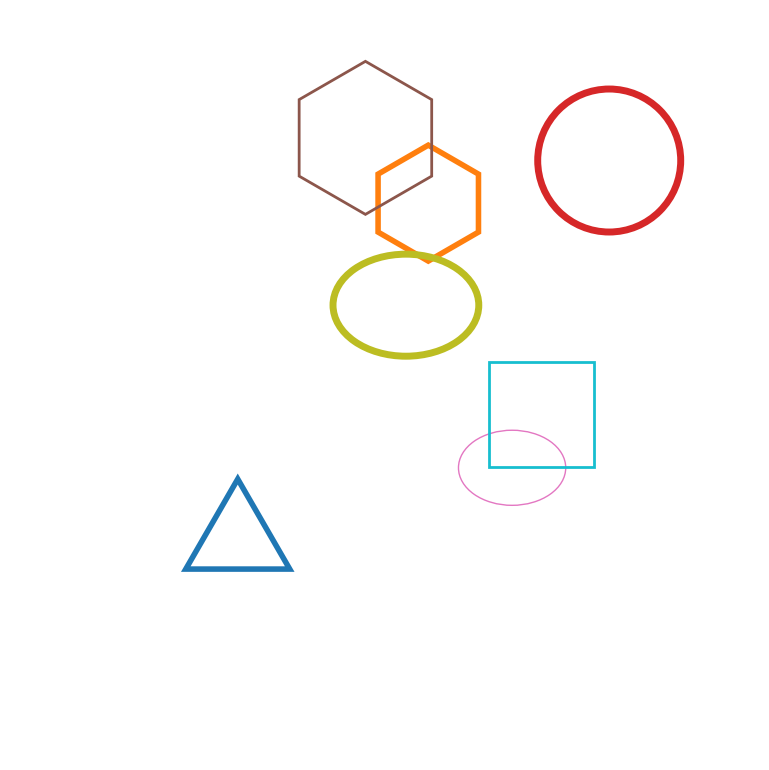[{"shape": "triangle", "thickness": 2, "radius": 0.39, "center": [0.309, 0.3]}, {"shape": "hexagon", "thickness": 2, "radius": 0.38, "center": [0.556, 0.736]}, {"shape": "circle", "thickness": 2.5, "radius": 0.46, "center": [0.791, 0.792]}, {"shape": "hexagon", "thickness": 1, "radius": 0.5, "center": [0.475, 0.821]}, {"shape": "oval", "thickness": 0.5, "radius": 0.35, "center": [0.665, 0.392]}, {"shape": "oval", "thickness": 2.5, "radius": 0.47, "center": [0.527, 0.604]}, {"shape": "square", "thickness": 1, "radius": 0.34, "center": [0.704, 0.461]}]